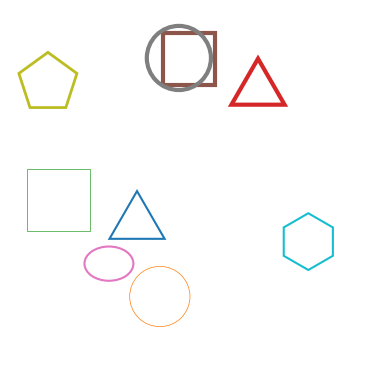[{"shape": "triangle", "thickness": 1.5, "radius": 0.41, "center": [0.356, 0.421]}, {"shape": "circle", "thickness": 0.5, "radius": 0.39, "center": [0.415, 0.23]}, {"shape": "square", "thickness": 0.5, "radius": 0.4, "center": [0.152, 0.481]}, {"shape": "triangle", "thickness": 3, "radius": 0.4, "center": [0.67, 0.768]}, {"shape": "square", "thickness": 3, "radius": 0.34, "center": [0.491, 0.847]}, {"shape": "oval", "thickness": 1.5, "radius": 0.32, "center": [0.283, 0.315]}, {"shape": "circle", "thickness": 3, "radius": 0.42, "center": [0.465, 0.849]}, {"shape": "pentagon", "thickness": 2, "radius": 0.4, "center": [0.124, 0.785]}, {"shape": "hexagon", "thickness": 1.5, "radius": 0.37, "center": [0.801, 0.372]}]